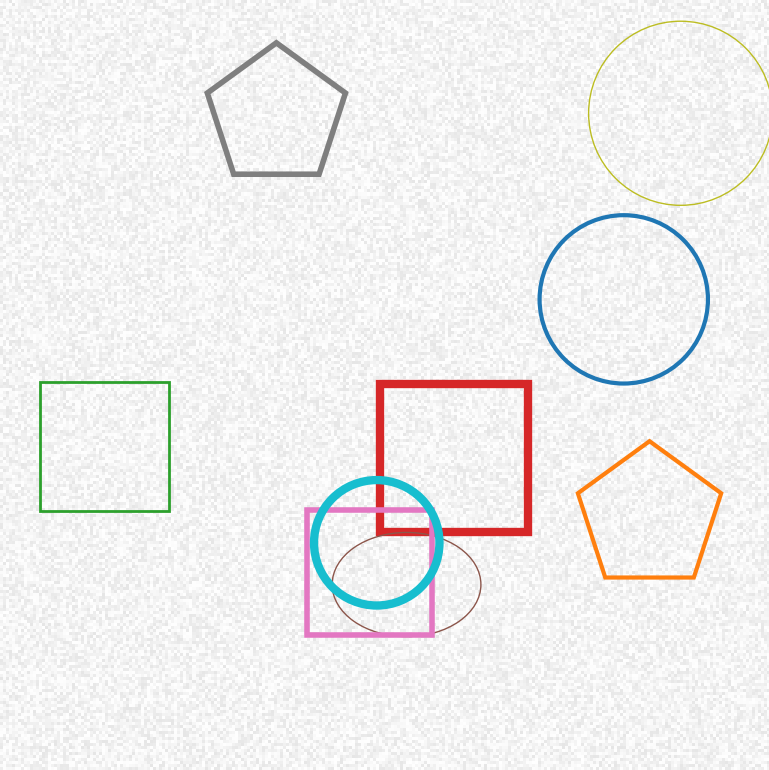[{"shape": "circle", "thickness": 1.5, "radius": 0.55, "center": [0.81, 0.611]}, {"shape": "pentagon", "thickness": 1.5, "radius": 0.49, "center": [0.844, 0.329]}, {"shape": "square", "thickness": 1, "radius": 0.42, "center": [0.136, 0.42]}, {"shape": "square", "thickness": 3, "radius": 0.48, "center": [0.589, 0.405]}, {"shape": "oval", "thickness": 0.5, "radius": 0.48, "center": [0.528, 0.241]}, {"shape": "square", "thickness": 2, "radius": 0.41, "center": [0.48, 0.257]}, {"shape": "pentagon", "thickness": 2, "radius": 0.47, "center": [0.359, 0.85]}, {"shape": "circle", "thickness": 0.5, "radius": 0.6, "center": [0.884, 0.853]}, {"shape": "circle", "thickness": 3, "radius": 0.41, "center": [0.489, 0.295]}]